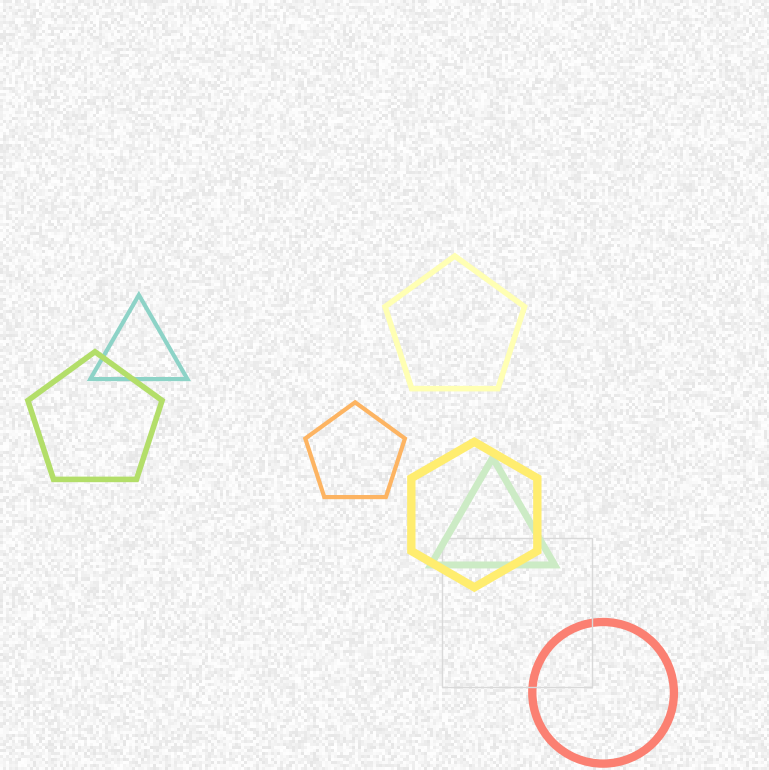[{"shape": "triangle", "thickness": 1.5, "radius": 0.36, "center": [0.18, 0.544]}, {"shape": "pentagon", "thickness": 2, "radius": 0.48, "center": [0.591, 0.572]}, {"shape": "circle", "thickness": 3, "radius": 0.46, "center": [0.783, 0.1]}, {"shape": "pentagon", "thickness": 1.5, "radius": 0.34, "center": [0.461, 0.409]}, {"shape": "pentagon", "thickness": 2, "radius": 0.46, "center": [0.123, 0.452]}, {"shape": "square", "thickness": 0.5, "radius": 0.49, "center": [0.672, 0.205]}, {"shape": "triangle", "thickness": 2.5, "radius": 0.46, "center": [0.64, 0.313]}, {"shape": "hexagon", "thickness": 3, "radius": 0.47, "center": [0.616, 0.332]}]